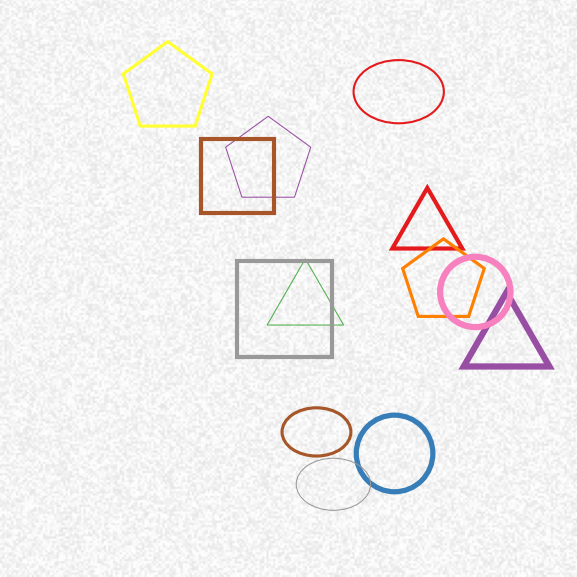[{"shape": "triangle", "thickness": 2, "radius": 0.35, "center": [0.74, 0.604]}, {"shape": "oval", "thickness": 1, "radius": 0.39, "center": [0.69, 0.84]}, {"shape": "circle", "thickness": 2.5, "radius": 0.33, "center": [0.683, 0.214]}, {"shape": "triangle", "thickness": 0.5, "radius": 0.38, "center": [0.529, 0.475]}, {"shape": "pentagon", "thickness": 0.5, "radius": 0.39, "center": [0.464, 0.72]}, {"shape": "triangle", "thickness": 3, "radius": 0.43, "center": [0.877, 0.407]}, {"shape": "pentagon", "thickness": 1.5, "radius": 0.37, "center": [0.768, 0.511]}, {"shape": "pentagon", "thickness": 1.5, "radius": 0.4, "center": [0.29, 0.846]}, {"shape": "oval", "thickness": 1.5, "radius": 0.3, "center": [0.548, 0.251]}, {"shape": "square", "thickness": 2, "radius": 0.32, "center": [0.412, 0.694]}, {"shape": "circle", "thickness": 3, "radius": 0.3, "center": [0.823, 0.494]}, {"shape": "oval", "thickness": 0.5, "radius": 0.32, "center": [0.577, 0.161]}, {"shape": "square", "thickness": 2, "radius": 0.41, "center": [0.493, 0.464]}]